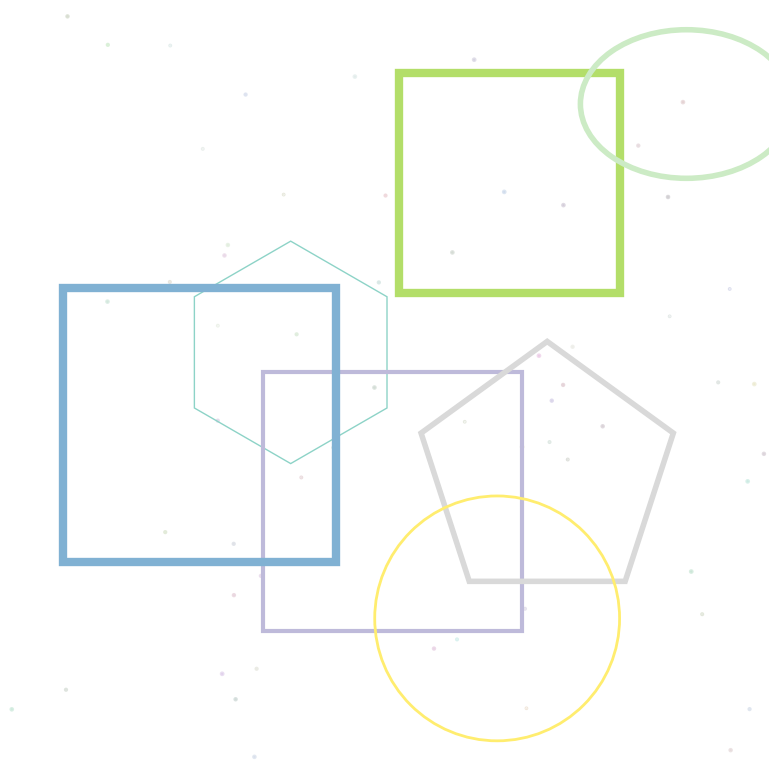[{"shape": "hexagon", "thickness": 0.5, "radius": 0.72, "center": [0.378, 0.542]}, {"shape": "square", "thickness": 1.5, "radius": 0.84, "center": [0.509, 0.349]}, {"shape": "square", "thickness": 3, "radius": 0.89, "center": [0.259, 0.448]}, {"shape": "square", "thickness": 3, "radius": 0.72, "center": [0.662, 0.762]}, {"shape": "pentagon", "thickness": 2, "radius": 0.86, "center": [0.711, 0.384]}, {"shape": "oval", "thickness": 2, "radius": 0.69, "center": [0.892, 0.865]}, {"shape": "circle", "thickness": 1, "radius": 0.8, "center": [0.646, 0.197]}]